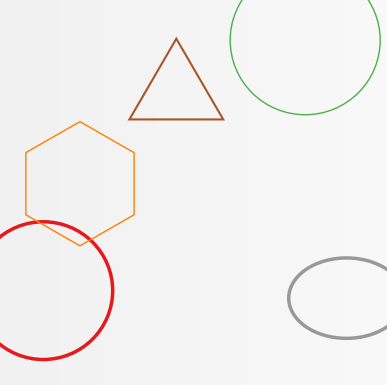[{"shape": "circle", "thickness": 2.5, "radius": 0.89, "center": [0.112, 0.245]}, {"shape": "circle", "thickness": 1, "radius": 0.97, "center": [0.788, 0.895]}, {"shape": "hexagon", "thickness": 1, "radius": 0.81, "center": [0.206, 0.523]}, {"shape": "triangle", "thickness": 1.5, "radius": 0.7, "center": [0.455, 0.76]}, {"shape": "oval", "thickness": 2.5, "radius": 0.75, "center": [0.894, 0.226]}]